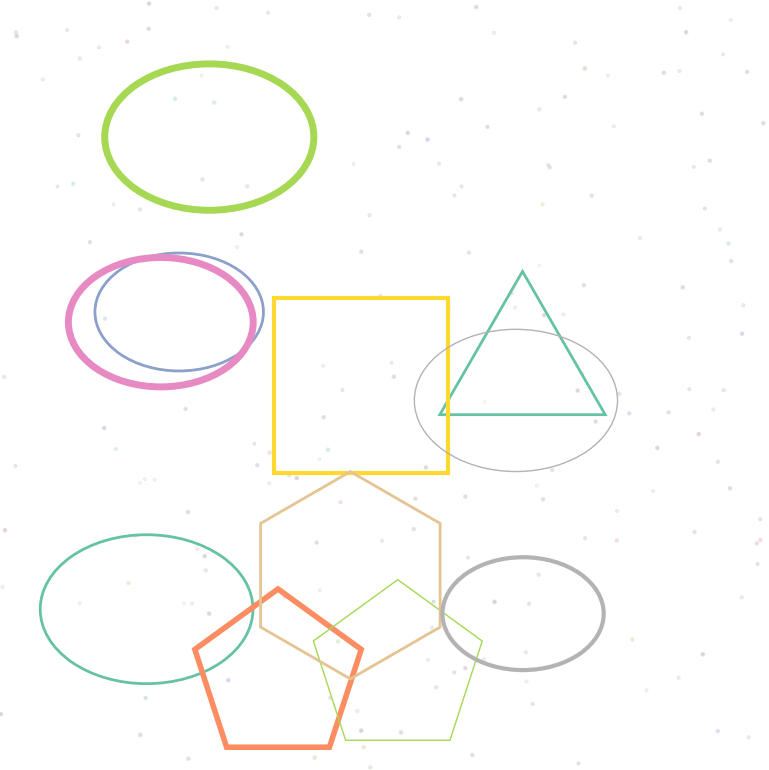[{"shape": "oval", "thickness": 1, "radius": 0.69, "center": [0.19, 0.209]}, {"shape": "triangle", "thickness": 1, "radius": 0.62, "center": [0.679, 0.523]}, {"shape": "pentagon", "thickness": 2, "radius": 0.57, "center": [0.361, 0.121]}, {"shape": "oval", "thickness": 1, "radius": 0.55, "center": [0.233, 0.595]}, {"shape": "oval", "thickness": 2.5, "radius": 0.6, "center": [0.209, 0.582]}, {"shape": "oval", "thickness": 2.5, "radius": 0.68, "center": [0.272, 0.822]}, {"shape": "pentagon", "thickness": 0.5, "radius": 0.58, "center": [0.517, 0.132]}, {"shape": "square", "thickness": 1.5, "radius": 0.57, "center": [0.469, 0.499]}, {"shape": "hexagon", "thickness": 1, "radius": 0.67, "center": [0.455, 0.253]}, {"shape": "oval", "thickness": 0.5, "radius": 0.66, "center": [0.67, 0.48]}, {"shape": "oval", "thickness": 1.5, "radius": 0.52, "center": [0.679, 0.203]}]